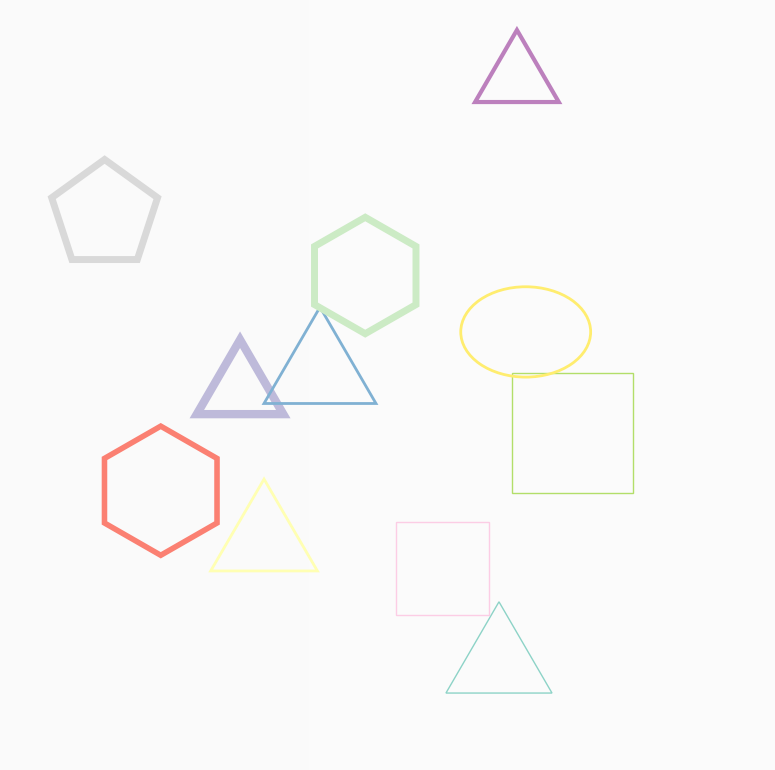[{"shape": "triangle", "thickness": 0.5, "radius": 0.39, "center": [0.644, 0.139]}, {"shape": "triangle", "thickness": 1, "radius": 0.4, "center": [0.341, 0.298]}, {"shape": "triangle", "thickness": 3, "radius": 0.32, "center": [0.31, 0.494]}, {"shape": "hexagon", "thickness": 2, "radius": 0.42, "center": [0.207, 0.363]}, {"shape": "triangle", "thickness": 1, "radius": 0.42, "center": [0.413, 0.518]}, {"shape": "square", "thickness": 0.5, "radius": 0.39, "center": [0.739, 0.437]}, {"shape": "square", "thickness": 0.5, "radius": 0.3, "center": [0.571, 0.262]}, {"shape": "pentagon", "thickness": 2.5, "radius": 0.36, "center": [0.135, 0.721]}, {"shape": "triangle", "thickness": 1.5, "radius": 0.31, "center": [0.667, 0.899]}, {"shape": "hexagon", "thickness": 2.5, "radius": 0.38, "center": [0.471, 0.642]}, {"shape": "oval", "thickness": 1, "radius": 0.42, "center": [0.678, 0.569]}]